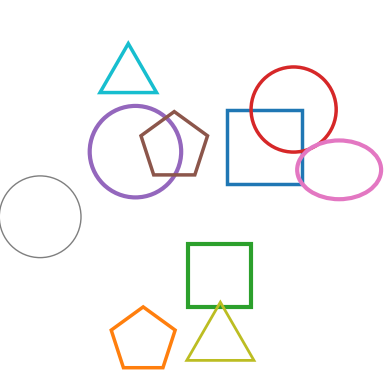[{"shape": "square", "thickness": 2.5, "radius": 0.49, "center": [0.686, 0.618]}, {"shape": "pentagon", "thickness": 2.5, "radius": 0.44, "center": [0.372, 0.116]}, {"shape": "square", "thickness": 3, "radius": 0.41, "center": [0.57, 0.285]}, {"shape": "circle", "thickness": 2.5, "radius": 0.55, "center": [0.763, 0.716]}, {"shape": "circle", "thickness": 3, "radius": 0.59, "center": [0.352, 0.606]}, {"shape": "pentagon", "thickness": 2.5, "radius": 0.45, "center": [0.453, 0.619]}, {"shape": "oval", "thickness": 3, "radius": 0.55, "center": [0.881, 0.559]}, {"shape": "circle", "thickness": 1, "radius": 0.53, "center": [0.104, 0.437]}, {"shape": "triangle", "thickness": 2, "radius": 0.5, "center": [0.572, 0.114]}, {"shape": "triangle", "thickness": 2.5, "radius": 0.42, "center": [0.333, 0.802]}]